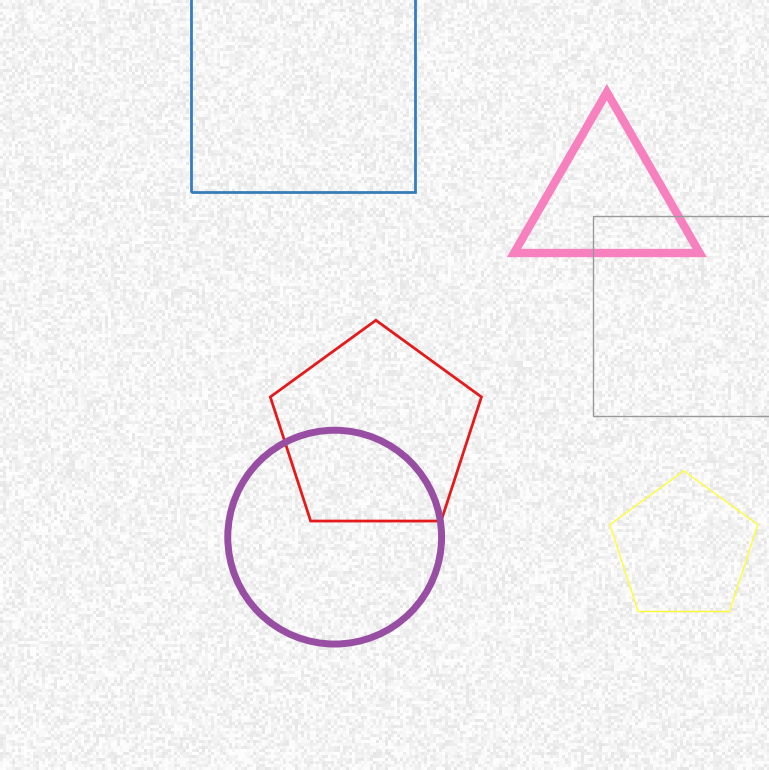[{"shape": "pentagon", "thickness": 1, "radius": 0.72, "center": [0.488, 0.44]}, {"shape": "square", "thickness": 1, "radius": 0.73, "center": [0.394, 0.896]}, {"shape": "circle", "thickness": 2.5, "radius": 0.69, "center": [0.435, 0.302]}, {"shape": "pentagon", "thickness": 0.5, "radius": 0.5, "center": [0.888, 0.288]}, {"shape": "triangle", "thickness": 3, "radius": 0.7, "center": [0.788, 0.741]}, {"shape": "square", "thickness": 0.5, "radius": 0.65, "center": [0.9, 0.59]}]